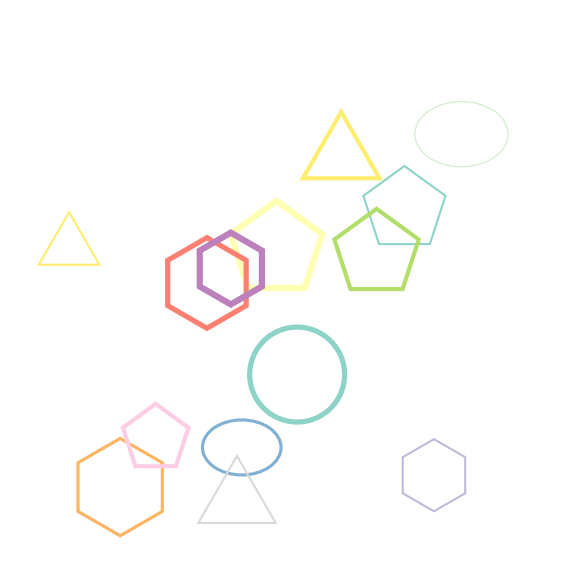[{"shape": "pentagon", "thickness": 1, "radius": 0.37, "center": [0.7, 0.637]}, {"shape": "circle", "thickness": 2.5, "radius": 0.41, "center": [0.515, 0.351]}, {"shape": "pentagon", "thickness": 3, "radius": 0.42, "center": [0.479, 0.568]}, {"shape": "hexagon", "thickness": 1, "radius": 0.31, "center": [0.751, 0.176]}, {"shape": "hexagon", "thickness": 2.5, "radius": 0.39, "center": [0.358, 0.509]}, {"shape": "oval", "thickness": 1.5, "radius": 0.34, "center": [0.419, 0.224]}, {"shape": "hexagon", "thickness": 1.5, "radius": 0.42, "center": [0.208, 0.156]}, {"shape": "pentagon", "thickness": 2, "radius": 0.38, "center": [0.652, 0.561]}, {"shape": "pentagon", "thickness": 2, "radius": 0.3, "center": [0.27, 0.24]}, {"shape": "triangle", "thickness": 1, "radius": 0.39, "center": [0.41, 0.132]}, {"shape": "hexagon", "thickness": 3, "radius": 0.31, "center": [0.4, 0.534]}, {"shape": "oval", "thickness": 0.5, "radius": 0.4, "center": [0.799, 0.767]}, {"shape": "triangle", "thickness": 2, "radius": 0.38, "center": [0.591, 0.729]}, {"shape": "triangle", "thickness": 1, "radius": 0.3, "center": [0.12, 0.571]}]